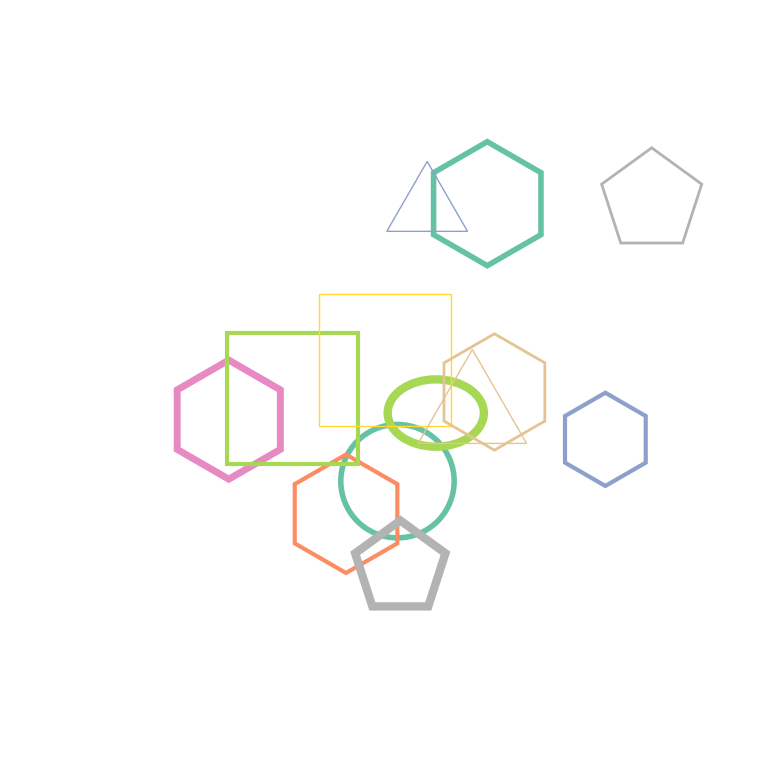[{"shape": "hexagon", "thickness": 2, "radius": 0.4, "center": [0.633, 0.735]}, {"shape": "circle", "thickness": 2, "radius": 0.37, "center": [0.516, 0.375]}, {"shape": "hexagon", "thickness": 1.5, "radius": 0.38, "center": [0.449, 0.333]}, {"shape": "triangle", "thickness": 0.5, "radius": 0.3, "center": [0.555, 0.73]}, {"shape": "hexagon", "thickness": 1.5, "radius": 0.3, "center": [0.786, 0.429]}, {"shape": "hexagon", "thickness": 2.5, "radius": 0.39, "center": [0.297, 0.455]}, {"shape": "oval", "thickness": 3, "radius": 0.31, "center": [0.566, 0.464]}, {"shape": "square", "thickness": 1.5, "radius": 0.43, "center": [0.38, 0.482]}, {"shape": "square", "thickness": 0.5, "radius": 0.43, "center": [0.5, 0.532]}, {"shape": "hexagon", "thickness": 1, "radius": 0.38, "center": [0.642, 0.491]}, {"shape": "triangle", "thickness": 0.5, "radius": 0.41, "center": [0.613, 0.465]}, {"shape": "pentagon", "thickness": 3, "radius": 0.31, "center": [0.52, 0.262]}, {"shape": "pentagon", "thickness": 1, "radius": 0.34, "center": [0.846, 0.74]}]